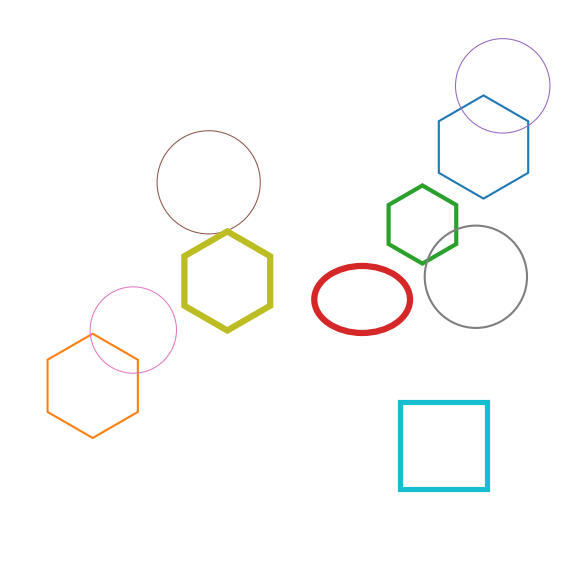[{"shape": "hexagon", "thickness": 1, "radius": 0.45, "center": [0.837, 0.745]}, {"shape": "hexagon", "thickness": 1, "radius": 0.45, "center": [0.161, 0.331]}, {"shape": "hexagon", "thickness": 2, "radius": 0.34, "center": [0.731, 0.61]}, {"shape": "oval", "thickness": 3, "radius": 0.41, "center": [0.627, 0.481]}, {"shape": "circle", "thickness": 0.5, "radius": 0.41, "center": [0.871, 0.85]}, {"shape": "circle", "thickness": 0.5, "radius": 0.45, "center": [0.361, 0.683]}, {"shape": "circle", "thickness": 0.5, "radius": 0.37, "center": [0.231, 0.428]}, {"shape": "circle", "thickness": 1, "radius": 0.44, "center": [0.824, 0.52]}, {"shape": "hexagon", "thickness": 3, "radius": 0.43, "center": [0.394, 0.513]}, {"shape": "square", "thickness": 2.5, "radius": 0.38, "center": [0.768, 0.228]}]